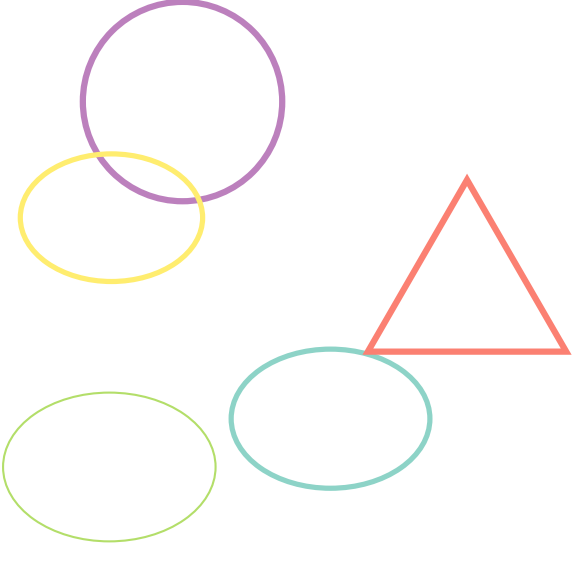[{"shape": "oval", "thickness": 2.5, "radius": 0.86, "center": [0.572, 0.274]}, {"shape": "triangle", "thickness": 3, "radius": 0.99, "center": [0.809, 0.489]}, {"shape": "oval", "thickness": 1, "radius": 0.92, "center": [0.189, 0.19]}, {"shape": "circle", "thickness": 3, "radius": 0.86, "center": [0.316, 0.823]}, {"shape": "oval", "thickness": 2.5, "radius": 0.79, "center": [0.193, 0.622]}]